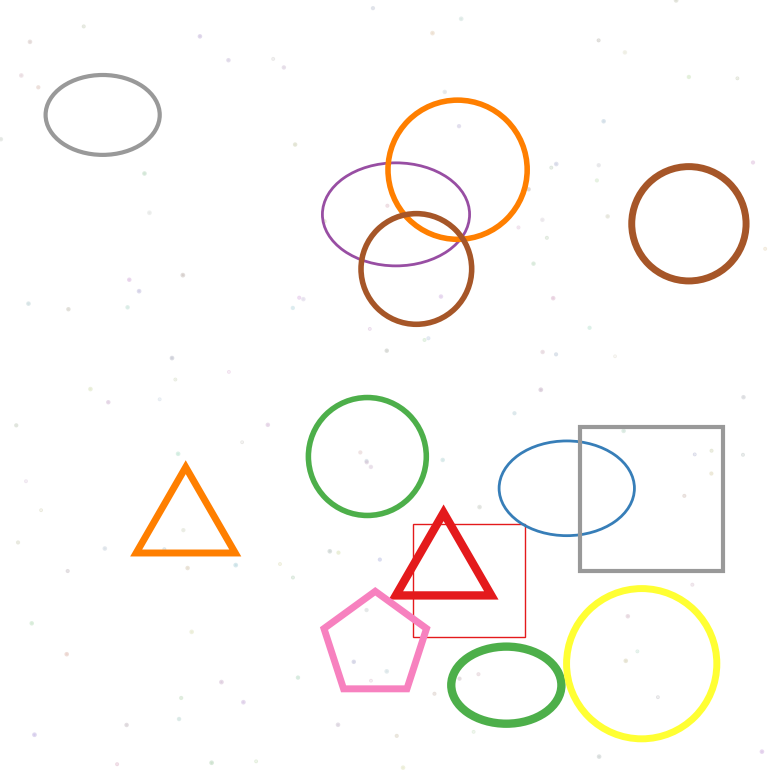[{"shape": "triangle", "thickness": 3, "radius": 0.36, "center": [0.576, 0.262]}, {"shape": "square", "thickness": 0.5, "radius": 0.37, "center": [0.609, 0.246]}, {"shape": "oval", "thickness": 1, "radius": 0.44, "center": [0.736, 0.366]}, {"shape": "oval", "thickness": 3, "radius": 0.36, "center": [0.658, 0.11]}, {"shape": "circle", "thickness": 2, "radius": 0.38, "center": [0.477, 0.407]}, {"shape": "oval", "thickness": 1, "radius": 0.48, "center": [0.514, 0.722]}, {"shape": "triangle", "thickness": 2.5, "radius": 0.37, "center": [0.241, 0.319]}, {"shape": "circle", "thickness": 2, "radius": 0.45, "center": [0.594, 0.78]}, {"shape": "circle", "thickness": 2.5, "radius": 0.49, "center": [0.833, 0.138]}, {"shape": "circle", "thickness": 2.5, "radius": 0.37, "center": [0.895, 0.709]}, {"shape": "circle", "thickness": 2, "radius": 0.36, "center": [0.541, 0.651]}, {"shape": "pentagon", "thickness": 2.5, "radius": 0.35, "center": [0.487, 0.162]}, {"shape": "oval", "thickness": 1.5, "radius": 0.37, "center": [0.133, 0.851]}, {"shape": "square", "thickness": 1.5, "radius": 0.46, "center": [0.846, 0.352]}]